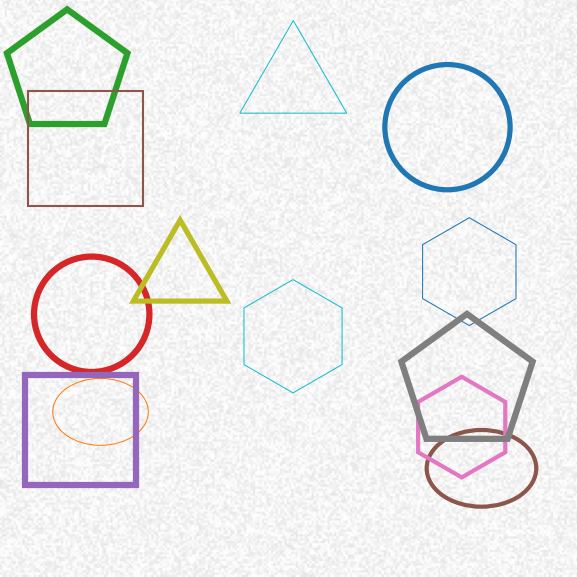[{"shape": "hexagon", "thickness": 0.5, "radius": 0.47, "center": [0.813, 0.529]}, {"shape": "circle", "thickness": 2.5, "radius": 0.54, "center": [0.775, 0.779]}, {"shape": "oval", "thickness": 0.5, "radius": 0.41, "center": [0.174, 0.286]}, {"shape": "pentagon", "thickness": 3, "radius": 0.55, "center": [0.116, 0.873]}, {"shape": "circle", "thickness": 3, "radius": 0.5, "center": [0.159, 0.455]}, {"shape": "square", "thickness": 3, "radius": 0.48, "center": [0.139, 0.254]}, {"shape": "square", "thickness": 1, "radius": 0.5, "center": [0.148, 0.742]}, {"shape": "oval", "thickness": 2, "radius": 0.47, "center": [0.834, 0.188]}, {"shape": "hexagon", "thickness": 2, "radius": 0.44, "center": [0.799, 0.26]}, {"shape": "pentagon", "thickness": 3, "radius": 0.6, "center": [0.809, 0.336]}, {"shape": "triangle", "thickness": 2.5, "radius": 0.47, "center": [0.312, 0.525]}, {"shape": "hexagon", "thickness": 0.5, "radius": 0.49, "center": [0.507, 0.417]}, {"shape": "triangle", "thickness": 0.5, "radius": 0.53, "center": [0.508, 0.857]}]